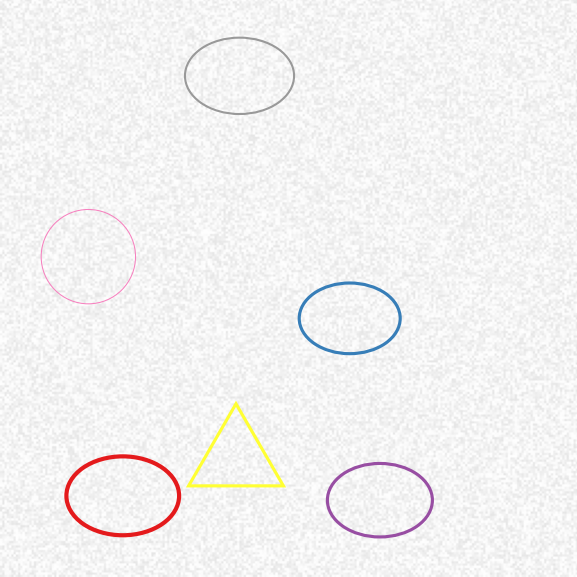[{"shape": "oval", "thickness": 2, "radius": 0.49, "center": [0.213, 0.141]}, {"shape": "oval", "thickness": 1.5, "radius": 0.44, "center": [0.606, 0.448]}, {"shape": "oval", "thickness": 1.5, "radius": 0.45, "center": [0.658, 0.133]}, {"shape": "triangle", "thickness": 1.5, "radius": 0.47, "center": [0.409, 0.205]}, {"shape": "circle", "thickness": 0.5, "radius": 0.41, "center": [0.153, 0.555]}, {"shape": "oval", "thickness": 1, "radius": 0.47, "center": [0.415, 0.868]}]